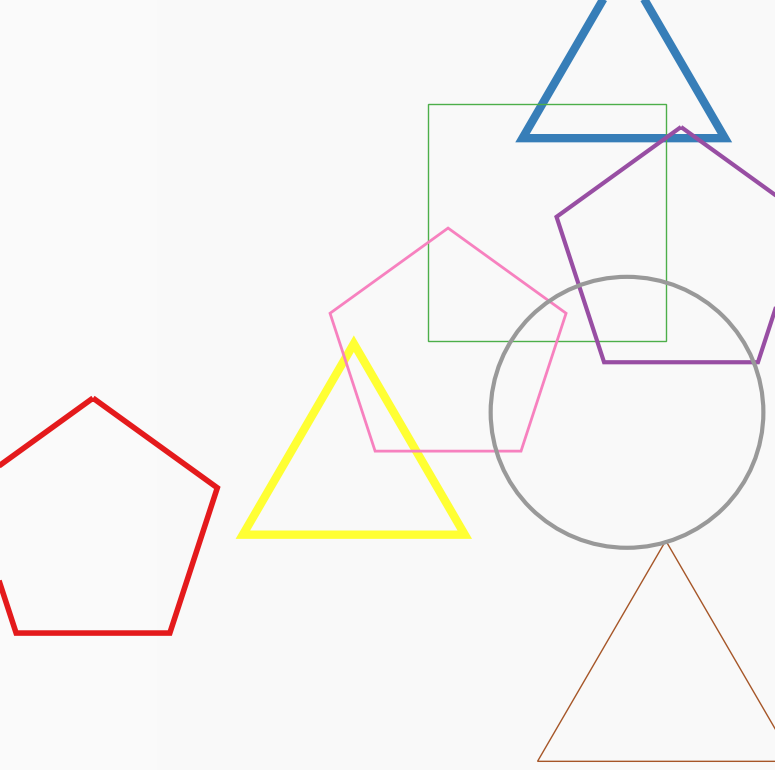[{"shape": "pentagon", "thickness": 2, "radius": 0.84, "center": [0.12, 0.314]}, {"shape": "triangle", "thickness": 3, "radius": 0.75, "center": [0.805, 0.896]}, {"shape": "square", "thickness": 0.5, "radius": 0.77, "center": [0.706, 0.712]}, {"shape": "pentagon", "thickness": 1.5, "radius": 0.84, "center": [0.879, 0.666]}, {"shape": "triangle", "thickness": 3, "radius": 0.83, "center": [0.457, 0.388]}, {"shape": "triangle", "thickness": 0.5, "radius": 0.96, "center": [0.859, 0.107]}, {"shape": "pentagon", "thickness": 1, "radius": 0.8, "center": [0.578, 0.544]}, {"shape": "circle", "thickness": 1.5, "radius": 0.88, "center": [0.809, 0.465]}]